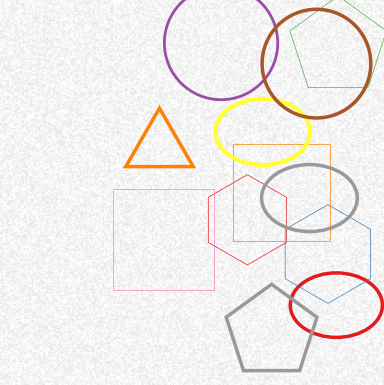[{"shape": "hexagon", "thickness": 0.5, "radius": 0.59, "center": [0.642, 0.429]}, {"shape": "oval", "thickness": 2.5, "radius": 0.6, "center": [0.874, 0.207]}, {"shape": "hexagon", "thickness": 0.5, "radius": 0.64, "center": [0.852, 0.34]}, {"shape": "pentagon", "thickness": 0.5, "radius": 0.66, "center": [0.878, 0.879]}, {"shape": "circle", "thickness": 2, "radius": 0.74, "center": [0.574, 0.888]}, {"shape": "square", "thickness": 0.5, "radius": 0.63, "center": [0.731, 0.5]}, {"shape": "triangle", "thickness": 2.5, "radius": 0.51, "center": [0.414, 0.618]}, {"shape": "oval", "thickness": 3, "radius": 0.61, "center": [0.683, 0.657]}, {"shape": "circle", "thickness": 2.5, "radius": 0.71, "center": [0.822, 0.835]}, {"shape": "square", "thickness": 0.5, "radius": 0.66, "center": [0.425, 0.378]}, {"shape": "oval", "thickness": 2.5, "radius": 0.62, "center": [0.804, 0.486]}, {"shape": "pentagon", "thickness": 2.5, "radius": 0.62, "center": [0.705, 0.138]}]